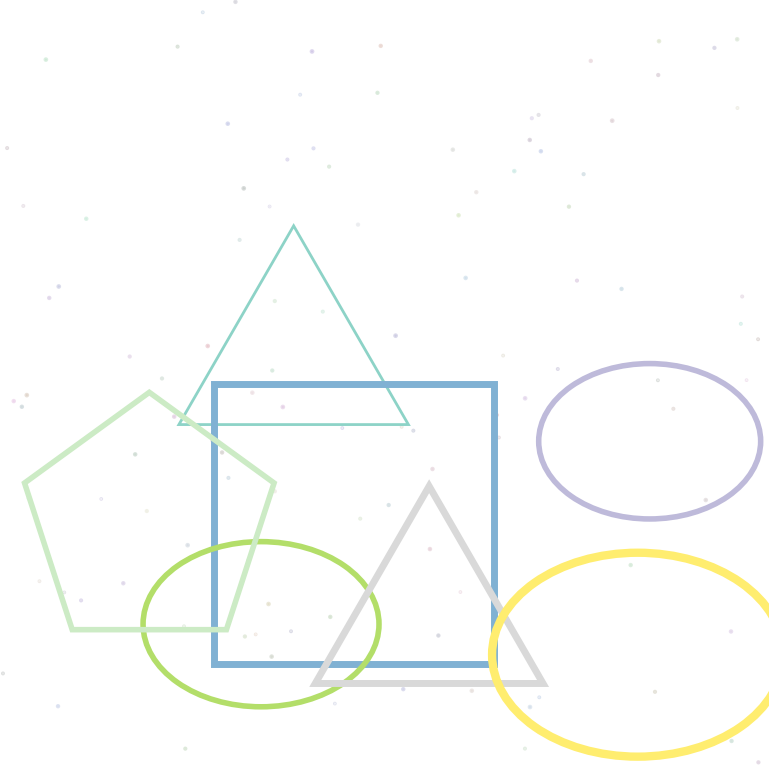[{"shape": "triangle", "thickness": 1, "radius": 0.86, "center": [0.381, 0.535]}, {"shape": "oval", "thickness": 2, "radius": 0.72, "center": [0.844, 0.427]}, {"shape": "square", "thickness": 2.5, "radius": 0.91, "center": [0.459, 0.32]}, {"shape": "oval", "thickness": 2, "radius": 0.77, "center": [0.339, 0.189]}, {"shape": "triangle", "thickness": 2.5, "radius": 0.85, "center": [0.557, 0.198]}, {"shape": "pentagon", "thickness": 2, "radius": 0.85, "center": [0.194, 0.32]}, {"shape": "oval", "thickness": 3, "radius": 0.95, "center": [0.828, 0.15]}]